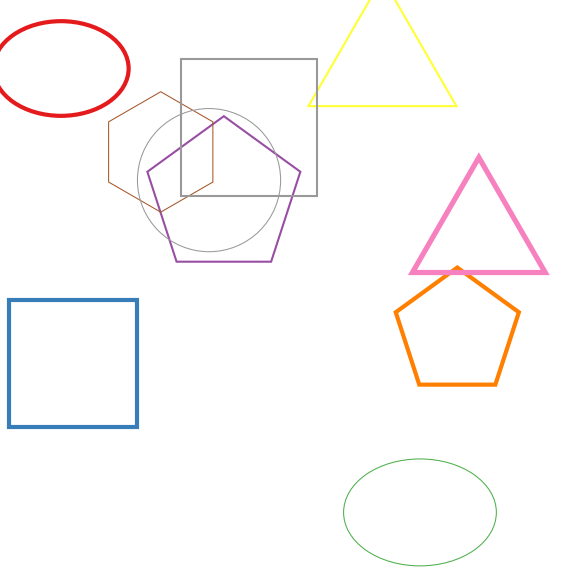[{"shape": "oval", "thickness": 2, "radius": 0.59, "center": [0.106, 0.881]}, {"shape": "square", "thickness": 2, "radius": 0.55, "center": [0.127, 0.369]}, {"shape": "oval", "thickness": 0.5, "radius": 0.66, "center": [0.727, 0.112]}, {"shape": "pentagon", "thickness": 1, "radius": 0.7, "center": [0.388, 0.659]}, {"shape": "pentagon", "thickness": 2, "radius": 0.56, "center": [0.792, 0.424]}, {"shape": "triangle", "thickness": 1, "radius": 0.74, "center": [0.662, 0.889]}, {"shape": "hexagon", "thickness": 0.5, "radius": 0.52, "center": [0.278, 0.736]}, {"shape": "triangle", "thickness": 2.5, "radius": 0.66, "center": [0.829, 0.594]}, {"shape": "square", "thickness": 1, "radius": 0.59, "center": [0.431, 0.779]}, {"shape": "circle", "thickness": 0.5, "radius": 0.62, "center": [0.362, 0.687]}]